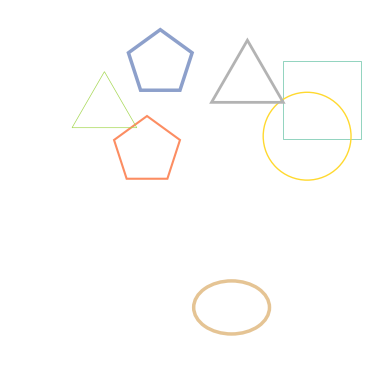[{"shape": "square", "thickness": 0.5, "radius": 0.51, "center": [0.836, 0.74]}, {"shape": "pentagon", "thickness": 1.5, "radius": 0.45, "center": [0.382, 0.609]}, {"shape": "pentagon", "thickness": 2.5, "radius": 0.43, "center": [0.416, 0.836]}, {"shape": "triangle", "thickness": 0.5, "radius": 0.49, "center": [0.271, 0.717]}, {"shape": "circle", "thickness": 1, "radius": 0.57, "center": [0.798, 0.646]}, {"shape": "oval", "thickness": 2.5, "radius": 0.49, "center": [0.602, 0.201]}, {"shape": "triangle", "thickness": 2, "radius": 0.54, "center": [0.643, 0.788]}]